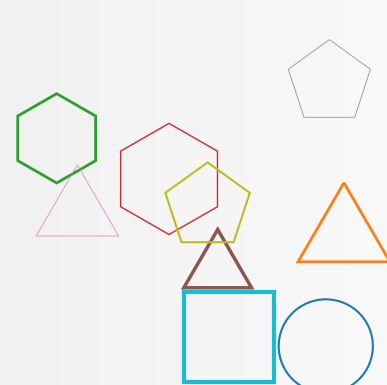[{"shape": "circle", "thickness": 1.5, "radius": 0.61, "center": [0.841, 0.101]}, {"shape": "triangle", "thickness": 2, "radius": 0.68, "center": [0.888, 0.388]}, {"shape": "hexagon", "thickness": 2, "radius": 0.58, "center": [0.146, 0.641]}, {"shape": "hexagon", "thickness": 1, "radius": 0.72, "center": [0.436, 0.535]}, {"shape": "triangle", "thickness": 2.5, "radius": 0.5, "center": [0.562, 0.303]}, {"shape": "triangle", "thickness": 0.5, "radius": 0.61, "center": [0.2, 0.448]}, {"shape": "pentagon", "thickness": 0.5, "radius": 0.56, "center": [0.85, 0.786]}, {"shape": "pentagon", "thickness": 1.5, "radius": 0.57, "center": [0.536, 0.464]}, {"shape": "square", "thickness": 3, "radius": 0.58, "center": [0.592, 0.125]}]